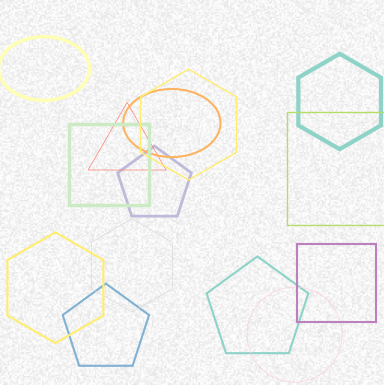[{"shape": "pentagon", "thickness": 1.5, "radius": 0.69, "center": [0.669, 0.195]}, {"shape": "hexagon", "thickness": 3, "radius": 0.62, "center": [0.882, 0.736]}, {"shape": "oval", "thickness": 2.5, "radius": 0.59, "center": [0.114, 0.822]}, {"shape": "pentagon", "thickness": 2, "radius": 0.5, "center": [0.401, 0.52]}, {"shape": "triangle", "thickness": 0.5, "radius": 0.58, "center": [0.33, 0.617]}, {"shape": "pentagon", "thickness": 1.5, "radius": 0.59, "center": [0.275, 0.145]}, {"shape": "oval", "thickness": 1.5, "radius": 0.63, "center": [0.446, 0.68]}, {"shape": "square", "thickness": 1, "radius": 0.73, "center": [0.891, 0.561]}, {"shape": "circle", "thickness": 0.5, "radius": 0.62, "center": [0.765, 0.131]}, {"shape": "hexagon", "thickness": 0.5, "radius": 0.61, "center": [0.343, 0.311]}, {"shape": "square", "thickness": 1.5, "radius": 0.51, "center": [0.874, 0.264]}, {"shape": "square", "thickness": 2.5, "radius": 0.52, "center": [0.283, 0.573]}, {"shape": "hexagon", "thickness": 1.5, "radius": 0.72, "center": [0.144, 0.253]}, {"shape": "hexagon", "thickness": 1, "radius": 0.72, "center": [0.49, 0.676]}]